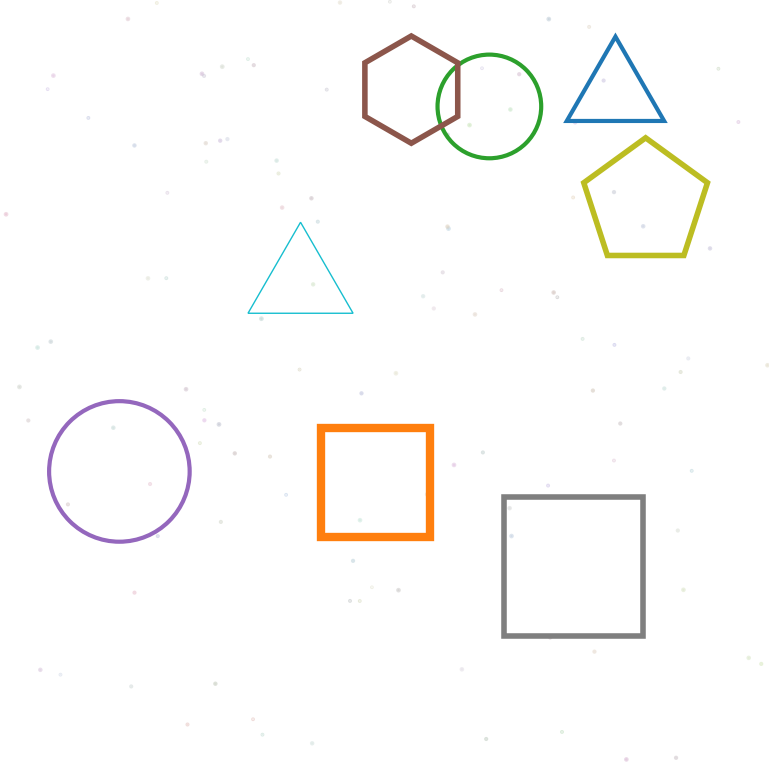[{"shape": "triangle", "thickness": 1.5, "radius": 0.37, "center": [0.799, 0.879]}, {"shape": "square", "thickness": 3, "radius": 0.36, "center": [0.488, 0.373]}, {"shape": "circle", "thickness": 1.5, "radius": 0.34, "center": [0.636, 0.862]}, {"shape": "circle", "thickness": 1.5, "radius": 0.46, "center": [0.155, 0.388]}, {"shape": "hexagon", "thickness": 2, "radius": 0.35, "center": [0.534, 0.884]}, {"shape": "square", "thickness": 2, "radius": 0.45, "center": [0.744, 0.264]}, {"shape": "pentagon", "thickness": 2, "radius": 0.42, "center": [0.838, 0.737]}, {"shape": "triangle", "thickness": 0.5, "radius": 0.39, "center": [0.39, 0.633]}]